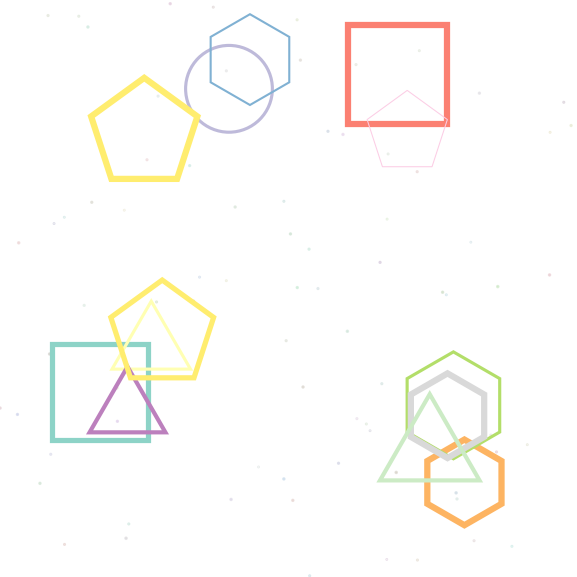[{"shape": "square", "thickness": 2.5, "radius": 0.42, "center": [0.174, 0.32]}, {"shape": "triangle", "thickness": 1.5, "radius": 0.39, "center": [0.262, 0.399]}, {"shape": "circle", "thickness": 1.5, "radius": 0.38, "center": [0.397, 0.845]}, {"shape": "square", "thickness": 3, "radius": 0.43, "center": [0.688, 0.87]}, {"shape": "hexagon", "thickness": 1, "radius": 0.39, "center": [0.433, 0.896]}, {"shape": "hexagon", "thickness": 3, "radius": 0.37, "center": [0.804, 0.164]}, {"shape": "hexagon", "thickness": 1.5, "radius": 0.46, "center": [0.785, 0.297]}, {"shape": "pentagon", "thickness": 0.5, "radius": 0.37, "center": [0.705, 0.77]}, {"shape": "hexagon", "thickness": 3, "radius": 0.37, "center": [0.775, 0.279]}, {"shape": "triangle", "thickness": 2, "radius": 0.38, "center": [0.221, 0.288]}, {"shape": "triangle", "thickness": 2, "radius": 0.5, "center": [0.744, 0.217]}, {"shape": "pentagon", "thickness": 3, "radius": 0.48, "center": [0.25, 0.768]}, {"shape": "pentagon", "thickness": 2.5, "radius": 0.47, "center": [0.281, 0.421]}]